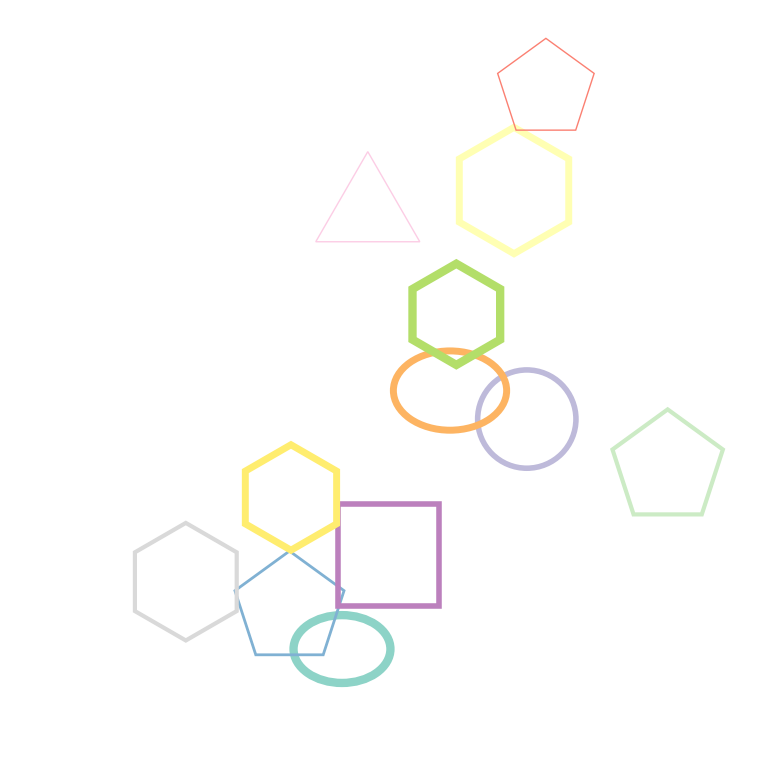[{"shape": "oval", "thickness": 3, "radius": 0.31, "center": [0.444, 0.157]}, {"shape": "hexagon", "thickness": 2.5, "radius": 0.41, "center": [0.668, 0.753]}, {"shape": "circle", "thickness": 2, "radius": 0.32, "center": [0.684, 0.456]}, {"shape": "pentagon", "thickness": 0.5, "radius": 0.33, "center": [0.709, 0.884]}, {"shape": "pentagon", "thickness": 1, "radius": 0.37, "center": [0.376, 0.21]}, {"shape": "oval", "thickness": 2.5, "radius": 0.37, "center": [0.584, 0.493]}, {"shape": "hexagon", "thickness": 3, "radius": 0.33, "center": [0.593, 0.592]}, {"shape": "triangle", "thickness": 0.5, "radius": 0.39, "center": [0.478, 0.725]}, {"shape": "hexagon", "thickness": 1.5, "radius": 0.38, "center": [0.241, 0.245]}, {"shape": "square", "thickness": 2, "radius": 0.33, "center": [0.505, 0.279]}, {"shape": "pentagon", "thickness": 1.5, "radius": 0.38, "center": [0.867, 0.393]}, {"shape": "hexagon", "thickness": 2.5, "radius": 0.34, "center": [0.378, 0.354]}]